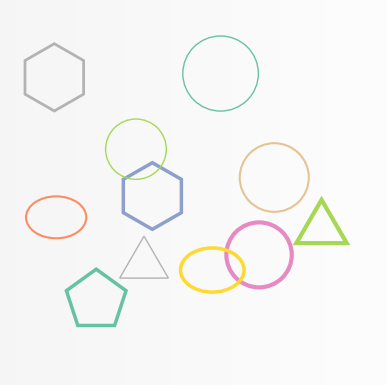[{"shape": "circle", "thickness": 1, "radius": 0.49, "center": [0.569, 0.809]}, {"shape": "pentagon", "thickness": 2.5, "radius": 0.4, "center": [0.248, 0.22]}, {"shape": "oval", "thickness": 1.5, "radius": 0.39, "center": [0.145, 0.436]}, {"shape": "hexagon", "thickness": 2.5, "radius": 0.43, "center": [0.393, 0.491]}, {"shape": "circle", "thickness": 3, "radius": 0.42, "center": [0.669, 0.338]}, {"shape": "triangle", "thickness": 3, "radius": 0.37, "center": [0.83, 0.406]}, {"shape": "circle", "thickness": 1, "radius": 0.39, "center": [0.351, 0.613]}, {"shape": "oval", "thickness": 2.5, "radius": 0.41, "center": [0.548, 0.299]}, {"shape": "circle", "thickness": 1.5, "radius": 0.45, "center": [0.708, 0.539]}, {"shape": "triangle", "thickness": 1, "radius": 0.36, "center": [0.372, 0.314]}, {"shape": "hexagon", "thickness": 2, "radius": 0.44, "center": [0.14, 0.799]}]